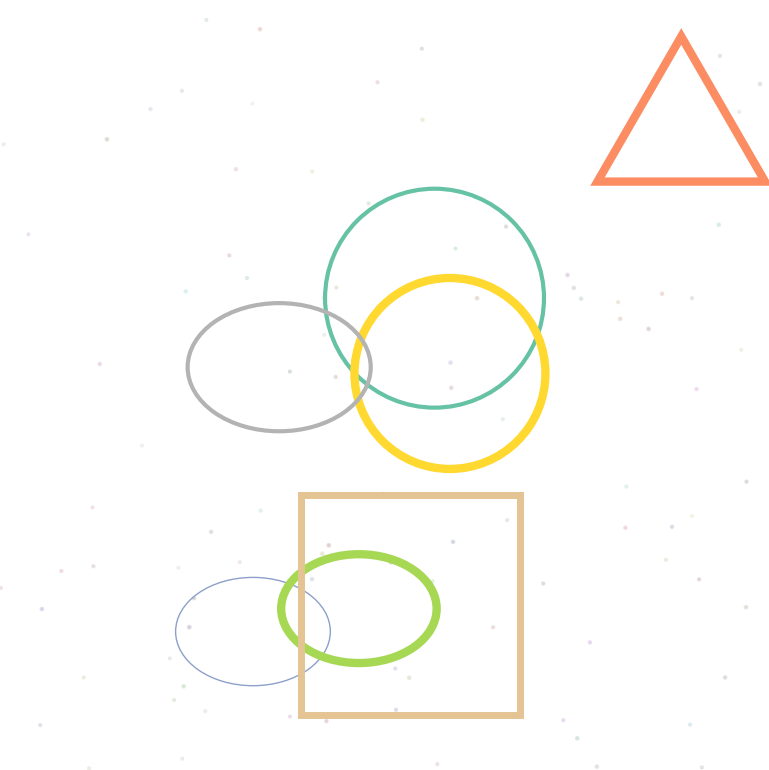[{"shape": "circle", "thickness": 1.5, "radius": 0.71, "center": [0.564, 0.613]}, {"shape": "triangle", "thickness": 3, "radius": 0.63, "center": [0.885, 0.827]}, {"shape": "oval", "thickness": 0.5, "radius": 0.5, "center": [0.329, 0.18]}, {"shape": "oval", "thickness": 3, "radius": 0.5, "center": [0.466, 0.21]}, {"shape": "circle", "thickness": 3, "radius": 0.62, "center": [0.584, 0.515]}, {"shape": "square", "thickness": 2.5, "radius": 0.71, "center": [0.533, 0.214]}, {"shape": "oval", "thickness": 1.5, "radius": 0.59, "center": [0.363, 0.523]}]